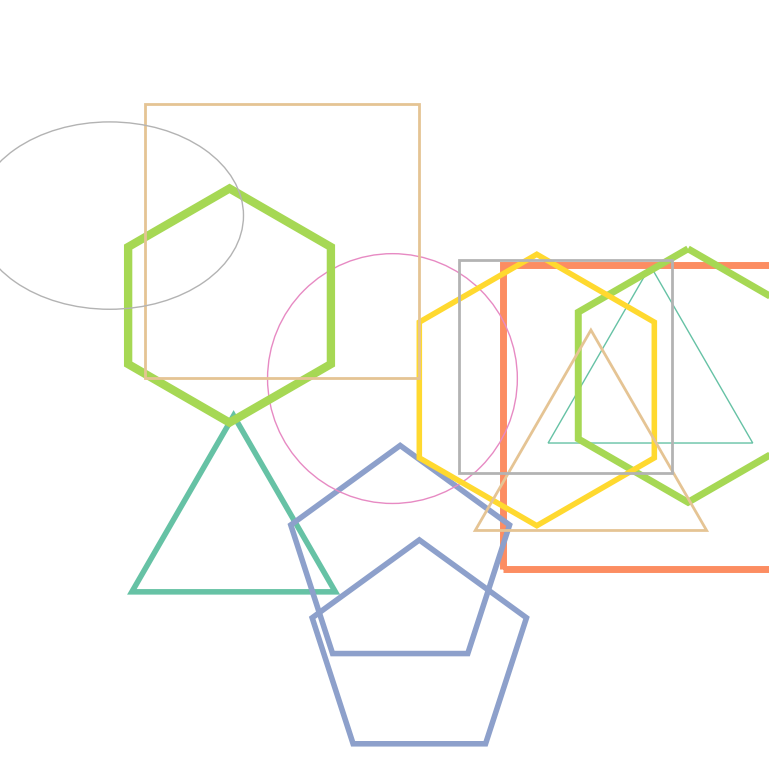[{"shape": "triangle", "thickness": 0.5, "radius": 0.77, "center": [0.845, 0.501]}, {"shape": "triangle", "thickness": 2, "radius": 0.76, "center": [0.303, 0.308]}, {"shape": "square", "thickness": 2.5, "radius": 0.99, "center": [0.851, 0.458]}, {"shape": "pentagon", "thickness": 2, "radius": 0.75, "center": [0.52, 0.272]}, {"shape": "pentagon", "thickness": 2, "radius": 0.73, "center": [0.545, 0.152]}, {"shape": "circle", "thickness": 0.5, "radius": 0.81, "center": [0.51, 0.508]}, {"shape": "hexagon", "thickness": 3, "radius": 0.76, "center": [0.298, 0.603]}, {"shape": "hexagon", "thickness": 2.5, "radius": 0.82, "center": [0.894, 0.512]}, {"shape": "hexagon", "thickness": 2, "radius": 0.88, "center": [0.697, 0.494]}, {"shape": "square", "thickness": 1, "radius": 0.89, "center": [0.367, 0.687]}, {"shape": "triangle", "thickness": 1, "radius": 0.87, "center": [0.767, 0.398]}, {"shape": "oval", "thickness": 0.5, "radius": 0.87, "center": [0.142, 0.72]}, {"shape": "square", "thickness": 1, "radius": 0.69, "center": [0.734, 0.524]}]